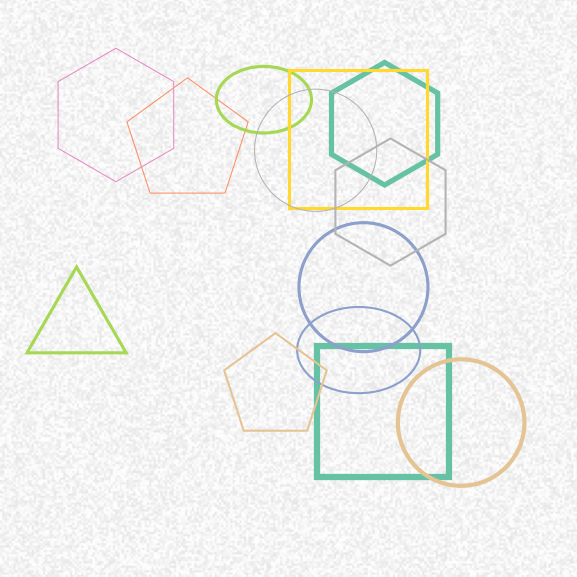[{"shape": "hexagon", "thickness": 2.5, "radius": 0.53, "center": [0.666, 0.785]}, {"shape": "square", "thickness": 3, "radius": 0.57, "center": [0.663, 0.287]}, {"shape": "pentagon", "thickness": 0.5, "radius": 0.55, "center": [0.325, 0.754]}, {"shape": "circle", "thickness": 1.5, "radius": 0.56, "center": [0.629, 0.502]}, {"shape": "oval", "thickness": 1, "radius": 0.53, "center": [0.621, 0.393]}, {"shape": "hexagon", "thickness": 0.5, "radius": 0.58, "center": [0.201, 0.8]}, {"shape": "oval", "thickness": 1.5, "radius": 0.41, "center": [0.457, 0.827]}, {"shape": "triangle", "thickness": 1.5, "radius": 0.5, "center": [0.133, 0.438]}, {"shape": "square", "thickness": 1.5, "radius": 0.6, "center": [0.62, 0.758]}, {"shape": "pentagon", "thickness": 1, "radius": 0.47, "center": [0.477, 0.329]}, {"shape": "circle", "thickness": 2, "radius": 0.55, "center": [0.799, 0.267]}, {"shape": "circle", "thickness": 0.5, "radius": 0.53, "center": [0.547, 0.739]}, {"shape": "hexagon", "thickness": 1, "radius": 0.55, "center": [0.676, 0.649]}]